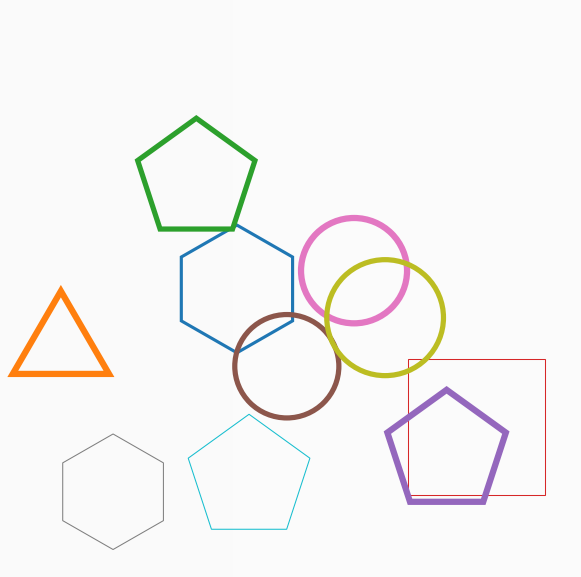[{"shape": "hexagon", "thickness": 1.5, "radius": 0.55, "center": [0.408, 0.499]}, {"shape": "triangle", "thickness": 3, "radius": 0.48, "center": [0.105, 0.399]}, {"shape": "pentagon", "thickness": 2.5, "radius": 0.53, "center": [0.338, 0.688]}, {"shape": "square", "thickness": 0.5, "radius": 0.59, "center": [0.819, 0.26]}, {"shape": "pentagon", "thickness": 3, "radius": 0.54, "center": [0.768, 0.217]}, {"shape": "circle", "thickness": 2.5, "radius": 0.45, "center": [0.493, 0.365]}, {"shape": "circle", "thickness": 3, "radius": 0.46, "center": [0.609, 0.53]}, {"shape": "hexagon", "thickness": 0.5, "radius": 0.5, "center": [0.195, 0.148]}, {"shape": "circle", "thickness": 2.5, "radius": 0.5, "center": [0.663, 0.449]}, {"shape": "pentagon", "thickness": 0.5, "radius": 0.55, "center": [0.428, 0.172]}]